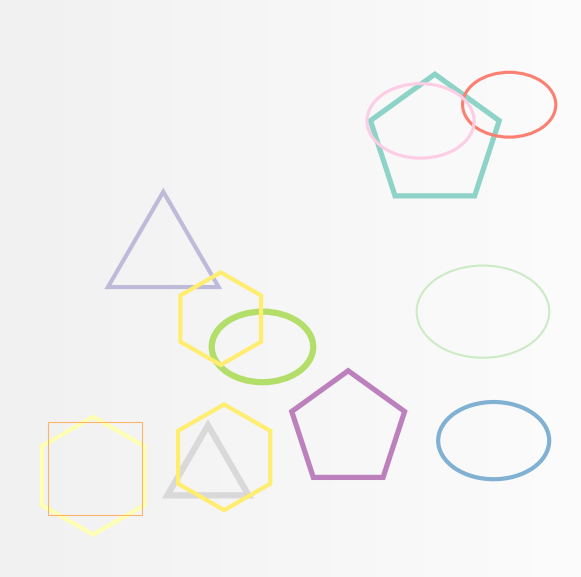[{"shape": "pentagon", "thickness": 2.5, "radius": 0.58, "center": [0.748, 0.754]}, {"shape": "hexagon", "thickness": 2, "radius": 0.51, "center": [0.16, 0.176]}, {"shape": "triangle", "thickness": 2, "radius": 0.55, "center": [0.281, 0.557]}, {"shape": "oval", "thickness": 1.5, "radius": 0.4, "center": [0.876, 0.818]}, {"shape": "oval", "thickness": 2, "radius": 0.48, "center": [0.849, 0.236]}, {"shape": "square", "thickness": 0.5, "radius": 0.4, "center": [0.164, 0.188]}, {"shape": "oval", "thickness": 3, "radius": 0.44, "center": [0.452, 0.398]}, {"shape": "oval", "thickness": 1.5, "radius": 0.46, "center": [0.723, 0.79]}, {"shape": "triangle", "thickness": 3, "radius": 0.4, "center": [0.358, 0.182]}, {"shape": "pentagon", "thickness": 2.5, "radius": 0.51, "center": [0.599, 0.255]}, {"shape": "oval", "thickness": 1, "radius": 0.57, "center": [0.831, 0.459]}, {"shape": "hexagon", "thickness": 2, "radius": 0.4, "center": [0.38, 0.447]}, {"shape": "hexagon", "thickness": 2, "radius": 0.46, "center": [0.386, 0.207]}]